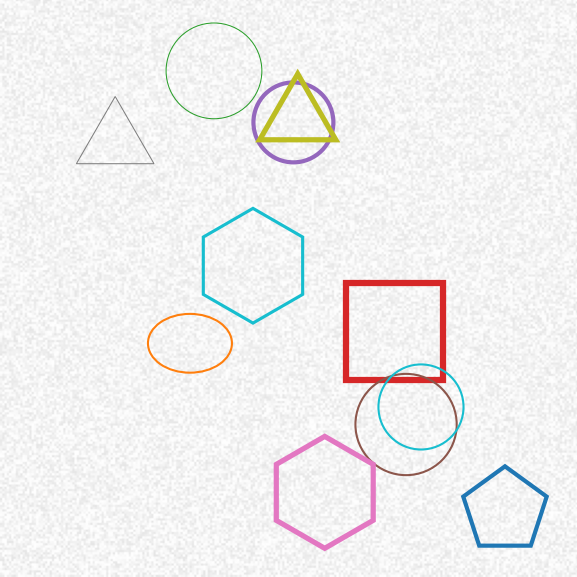[{"shape": "pentagon", "thickness": 2, "radius": 0.38, "center": [0.874, 0.116]}, {"shape": "oval", "thickness": 1, "radius": 0.36, "center": [0.329, 0.405]}, {"shape": "circle", "thickness": 0.5, "radius": 0.41, "center": [0.371, 0.876]}, {"shape": "square", "thickness": 3, "radius": 0.42, "center": [0.683, 0.426]}, {"shape": "circle", "thickness": 2, "radius": 0.35, "center": [0.508, 0.787]}, {"shape": "circle", "thickness": 1, "radius": 0.44, "center": [0.703, 0.264]}, {"shape": "hexagon", "thickness": 2.5, "radius": 0.48, "center": [0.562, 0.147]}, {"shape": "triangle", "thickness": 0.5, "radius": 0.39, "center": [0.199, 0.754]}, {"shape": "triangle", "thickness": 2.5, "radius": 0.38, "center": [0.516, 0.795]}, {"shape": "hexagon", "thickness": 1.5, "radius": 0.5, "center": [0.438, 0.539]}, {"shape": "circle", "thickness": 1, "radius": 0.37, "center": [0.729, 0.294]}]